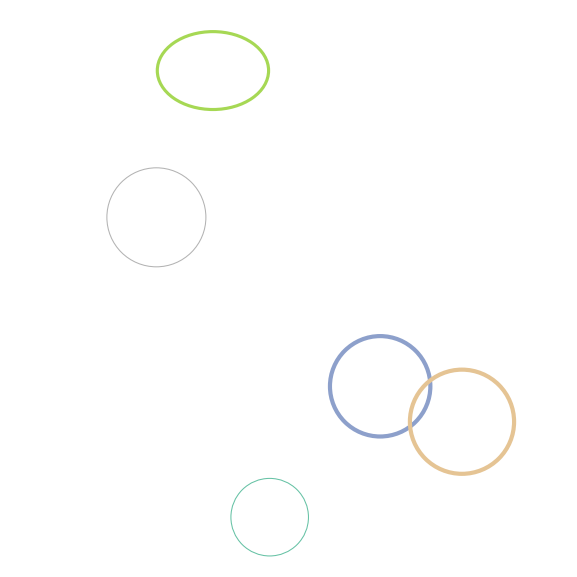[{"shape": "circle", "thickness": 0.5, "radius": 0.34, "center": [0.467, 0.104]}, {"shape": "circle", "thickness": 2, "radius": 0.43, "center": [0.658, 0.33]}, {"shape": "oval", "thickness": 1.5, "radius": 0.48, "center": [0.369, 0.877]}, {"shape": "circle", "thickness": 2, "radius": 0.45, "center": [0.8, 0.269]}, {"shape": "circle", "thickness": 0.5, "radius": 0.43, "center": [0.271, 0.623]}]